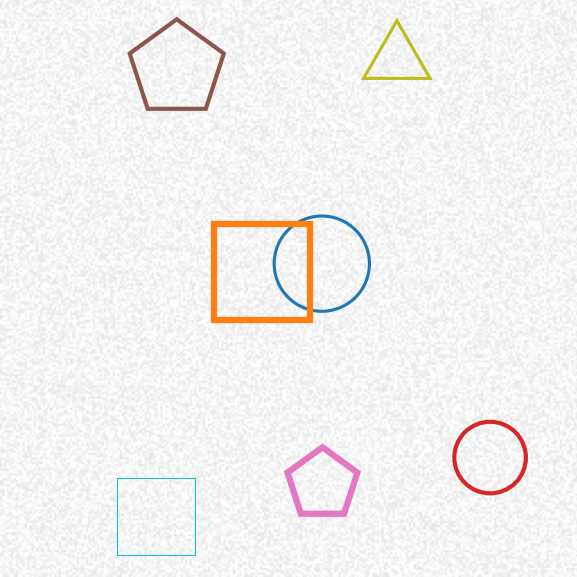[{"shape": "circle", "thickness": 1.5, "radius": 0.41, "center": [0.557, 0.543]}, {"shape": "square", "thickness": 3, "radius": 0.42, "center": [0.454, 0.528]}, {"shape": "circle", "thickness": 2, "radius": 0.31, "center": [0.849, 0.207]}, {"shape": "pentagon", "thickness": 2, "radius": 0.43, "center": [0.306, 0.88]}, {"shape": "pentagon", "thickness": 3, "radius": 0.32, "center": [0.558, 0.161]}, {"shape": "triangle", "thickness": 1.5, "radius": 0.33, "center": [0.687, 0.897]}, {"shape": "square", "thickness": 0.5, "radius": 0.33, "center": [0.27, 0.105]}]